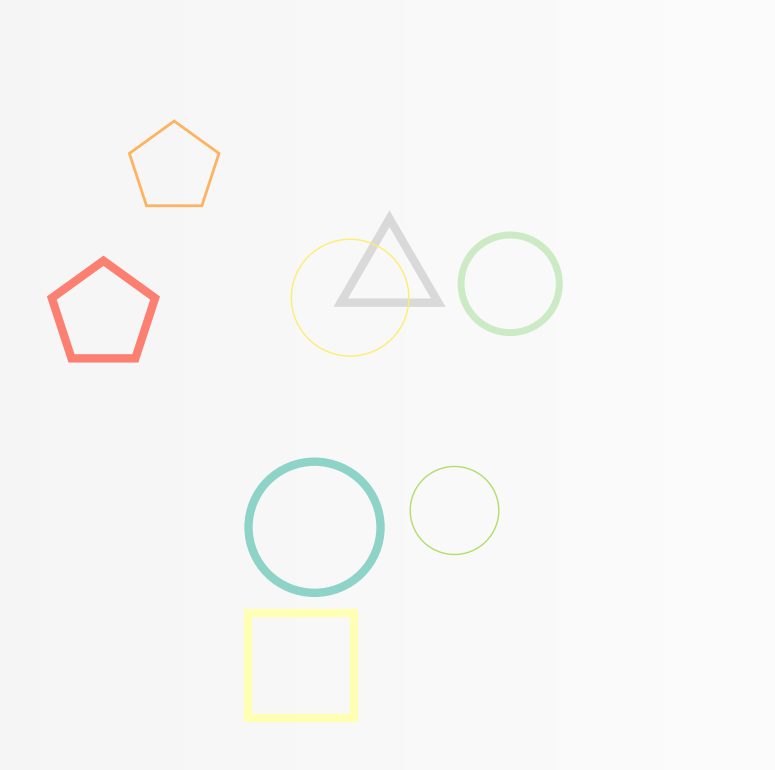[{"shape": "circle", "thickness": 3, "radius": 0.43, "center": [0.406, 0.315]}, {"shape": "square", "thickness": 3, "radius": 0.34, "center": [0.388, 0.135]}, {"shape": "pentagon", "thickness": 3, "radius": 0.35, "center": [0.133, 0.591]}, {"shape": "pentagon", "thickness": 1, "radius": 0.3, "center": [0.225, 0.782]}, {"shape": "circle", "thickness": 0.5, "radius": 0.29, "center": [0.586, 0.337]}, {"shape": "triangle", "thickness": 3, "radius": 0.36, "center": [0.503, 0.643]}, {"shape": "circle", "thickness": 2.5, "radius": 0.32, "center": [0.658, 0.631]}, {"shape": "circle", "thickness": 0.5, "radius": 0.38, "center": [0.452, 0.613]}]